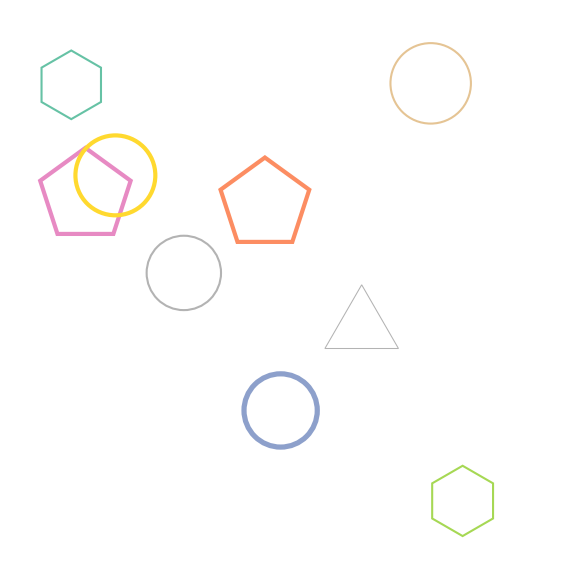[{"shape": "hexagon", "thickness": 1, "radius": 0.3, "center": [0.123, 0.852]}, {"shape": "pentagon", "thickness": 2, "radius": 0.4, "center": [0.459, 0.646]}, {"shape": "circle", "thickness": 2.5, "radius": 0.32, "center": [0.486, 0.288]}, {"shape": "pentagon", "thickness": 2, "radius": 0.41, "center": [0.148, 0.661]}, {"shape": "hexagon", "thickness": 1, "radius": 0.3, "center": [0.801, 0.132]}, {"shape": "circle", "thickness": 2, "radius": 0.35, "center": [0.2, 0.695]}, {"shape": "circle", "thickness": 1, "radius": 0.35, "center": [0.746, 0.855]}, {"shape": "circle", "thickness": 1, "radius": 0.32, "center": [0.318, 0.527]}, {"shape": "triangle", "thickness": 0.5, "radius": 0.37, "center": [0.626, 0.432]}]